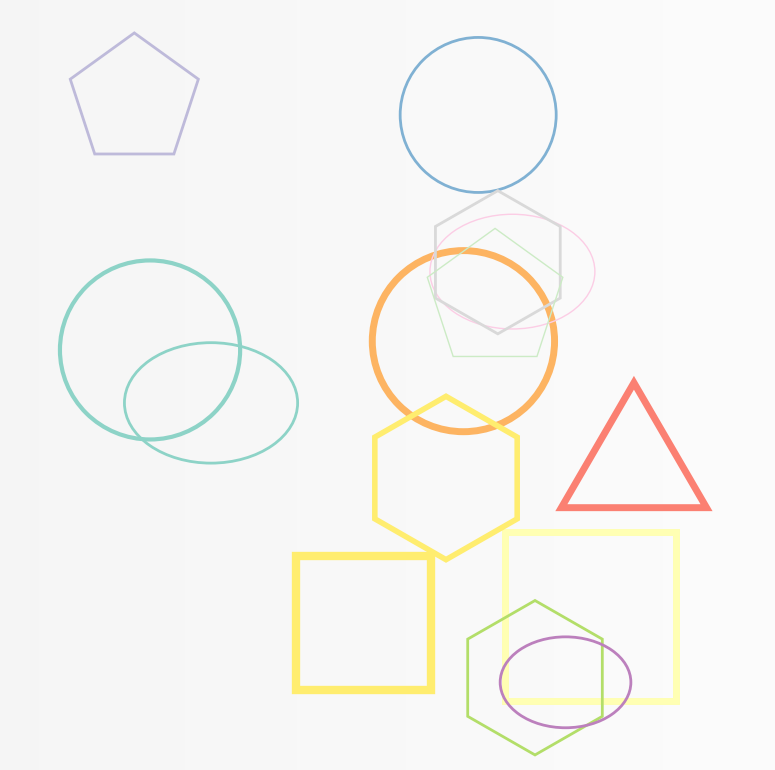[{"shape": "oval", "thickness": 1, "radius": 0.56, "center": [0.272, 0.477]}, {"shape": "circle", "thickness": 1.5, "radius": 0.58, "center": [0.194, 0.546]}, {"shape": "square", "thickness": 2.5, "radius": 0.55, "center": [0.761, 0.199]}, {"shape": "pentagon", "thickness": 1, "radius": 0.43, "center": [0.173, 0.87]}, {"shape": "triangle", "thickness": 2.5, "radius": 0.54, "center": [0.818, 0.395]}, {"shape": "circle", "thickness": 1, "radius": 0.5, "center": [0.617, 0.851]}, {"shape": "circle", "thickness": 2.5, "radius": 0.59, "center": [0.598, 0.557]}, {"shape": "hexagon", "thickness": 1, "radius": 0.5, "center": [0.69, 0.12]}, {"shape": "oval", "thickness": 0.5, "radius": 0.53, "center": [0.661, 0.647]}, {"shape": "hexagon", "thickness": 1, "radius": 0.46, "center": [0.642, 0.659]}, {"shape": "oval", "thickness": 1, "radius": 0.42, "center": [0.73, 0.114]}, {"shape": "pentagon", "thickness": 0.5, "radius": 0.46, "center": [0.639, 0.611]}, {"shape": "hexagon", "thickness": 2, "radius": 0.53, "center": [0.575, 0.379]}, {"shape": "square", "thickness": 3, "radius": 0.43, "center": [0.469, 0.191]}]